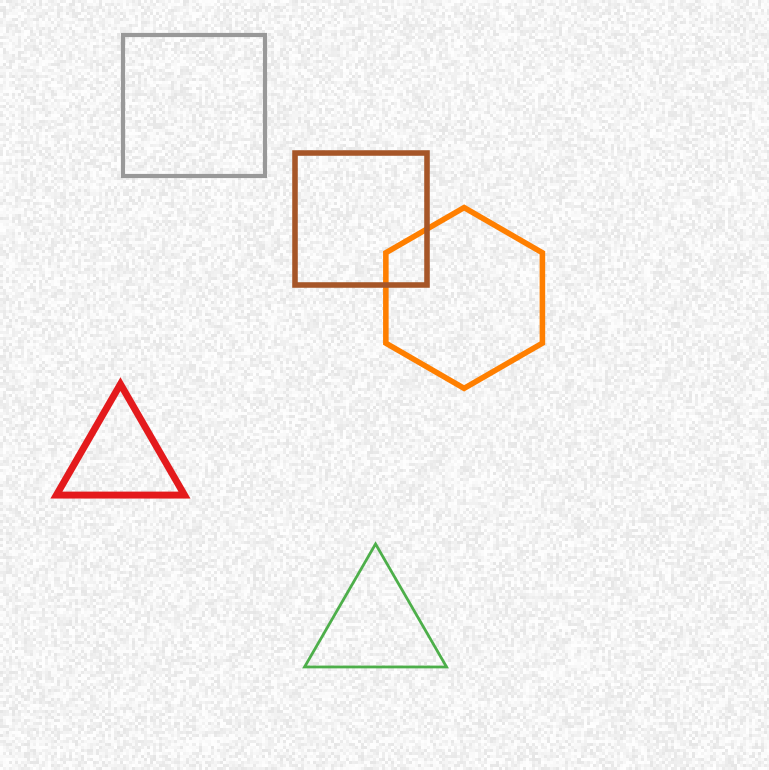[{"shape": "triangle", "thickness": 2.5, "radius": 0.48, "center": [0.156, 0.405]}, {"shape": "triangle", "thickness": 1, "radius": 0.53, "center": [0.488, 0.187]}, {"shape": "hexagon", "thickness": 2, "radius": 0.59, "center": [0.603, 0.613]}, {"shape": "square", "thickness": 2, "radius": 0.43, "center": [0.469, 0.715]}, {"shape": "square", "thickness": 1.5, "radius": 0.46, "center": [0.252, 0.863]}]